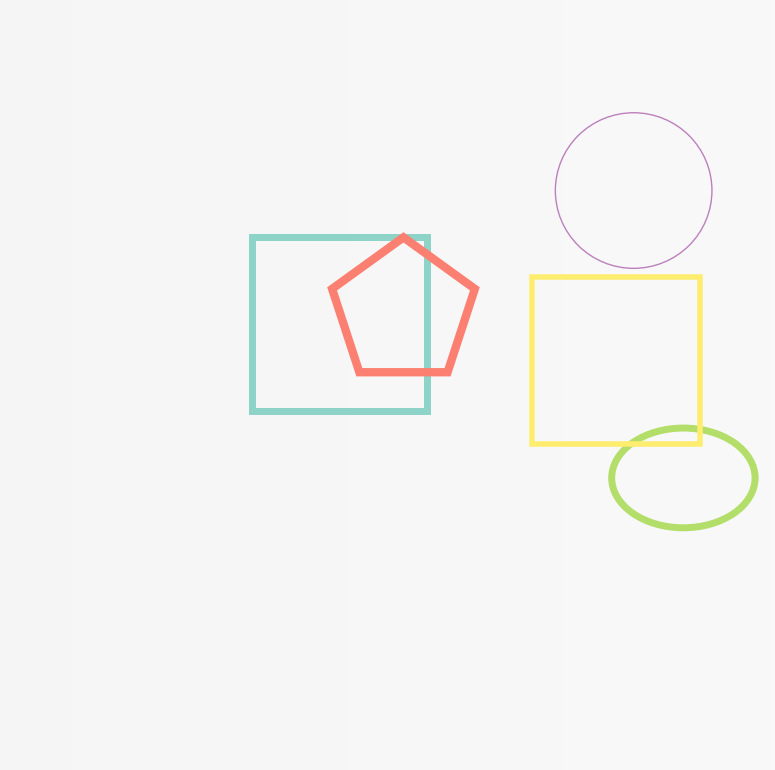[{"shape": "square", "thickness": 2.5, "radius": 0.56, "center": [0.438, 0.58]}, {"shape": "pentagon", "thickness": 3, "radius": 0.48, "center": [0.521, 0.595]}, {"shape": "oval", "thickness": 2.5, "radius": 0.46, "center": [0.882, 0.379]}, {"shape": "circle", "thickness": 0.5, "radius": 0.51, "center": [0.818, 0.753]}, {"shape": "square", "thickness": 2, "radius": 0.54, "center": [0.795, 0.532]}]